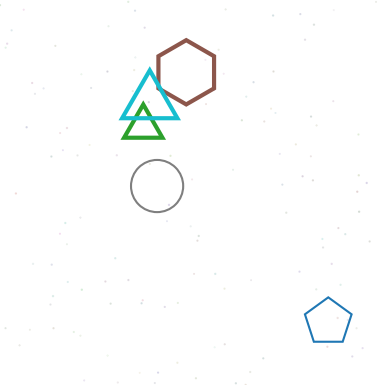[{"shape": "pentagon", "thickness": 1.5, "radius": 0.32, "center": [0.853, 0.164]}, {"shape": "triangle", "thickness": 3, "radius": 0.29, "center": [0.372, 0.671]}, {"shape": "hexagon", "thickness": 3, "radius": 0.42, "center": [0.484, 0.812]}, {"shape": "circle", "thickness": 1.5, "radius": 0.34, "center": [0.408, 0.517]}, {"shape": "triangle", "thickness": 3, "radius": 0.41, "center": [0.389, 0.734]}]